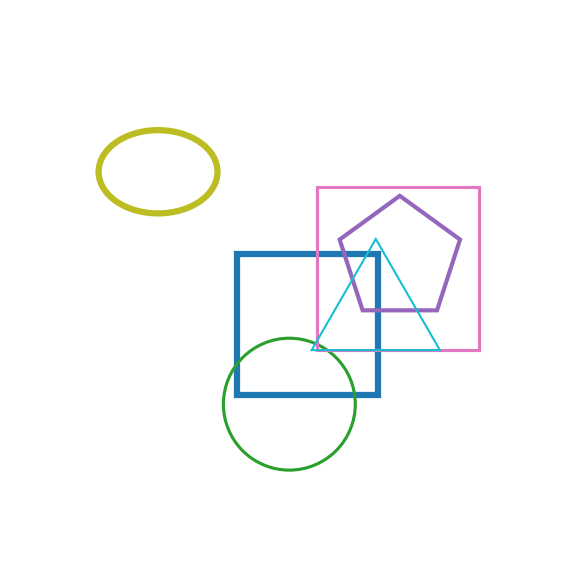[{"shape": "square", "thickness": 3, "radius": 0.61, "center": [0.532, 0.437]}, {"shape": "circle", "thickness": 1.5, "radius": 0.57, "center": [0.501, 0.299]}, {"shape": "pentagon", "thickness": 2, "radius": 0.55, "center": [0.692, 0.55]}, {"shape": "square", "thickness": 1.5, "radius": 0.7, "center": [0.689, 0.534]}, {"shape": "oval", "thickness": 3, "radius": 0.51, "center": [0.274, 0.702]}, {"shape": "triangle", "thickness": 1, "radius": 0.64, "center": [0.651, 0.457]}]